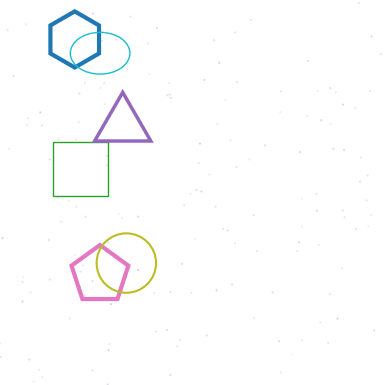[{"shape": "hexagon", "thickness": 3, "radius": 0.36, "center": [0.194, 0.898]}, {"shape": "square", "thickness": 1, "radius": 0.35, "center": [0.21, 0.562]}, {"shape": "triangle", "thickness": 2.5, "radius": 0.42, "center": [0.319, 0.676]}, {"shape": "pentagon", "thickness": 3, "radius": 0.39, "center": [0.26, 0.286]}, {"shape": "circle", "thickness": 1.5, "radius": 0.39, "center": [0.328, 0.317]}, {"shape": "oval", "thickness": 1, "radius": 0.39, "center": [0.26, 0.862]}]